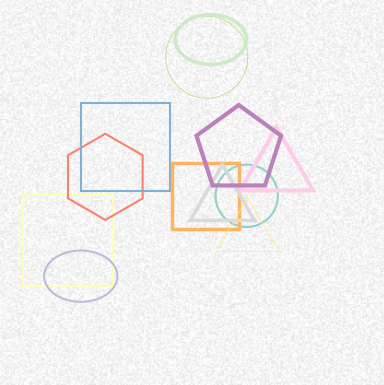[{"shape": "circle", "thickness": 1.5, "radius": 0.4, "center": [0.641, 0.491]}, {"shape": "square", "thickness": 1.5, "radius": 0.59, "center": [0.177, 0.375]}, {"shape": "oval", "thickness": 1.5, "radius": 0.48, "center": [0.21, 0.283]}, {"shape": "hexagon", "thickness": 1.5, "radius": 0.56, "center": [0.274, 0.541]}, {"shape": "square", "thickness": 1.5, "radius": 0.57, "center": [0.326, 0.618]}, {"shape": "square", "thickness": 2.5, "radius": 0.43, "center": [0.533, 0.491]}, {"shape": "circle", "thickness": 0.5, "radius": 0.53, "center": [0.537, 0.851]}, {"shape": "triangle", "thickness": 3, "radius": 0.55, "center": [0.718, 0.56]}, {"shape": "triangle", "thickness": 2.5, "radius": 0.48, "center": [0.578, 0.476]}, {"shape": "pentagon", "thickness": 3, "radius": 0.58, "center": [0.62, 0.612]}, {"shape": "oval", "thickness": 2.5, "radius": 0.46, "center": [0.548, 0.897]}, {"shape": "triangle", "thickness": 0.5, "radius": 0.47, "center": [0.643, 0.394]}]